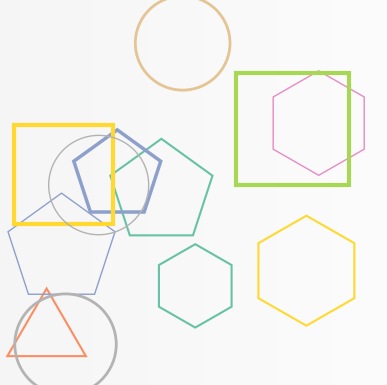[{"shape": "pentagon", "thickness": 1.5, "radius": 0.69, "center": [0.417, 0.501]}, {"shape": "hexagon", "thickness": 1.5, "radius": 0.54, "center": [0.504, 0.257]}, {"shape": "triangle", "thickness": 1.5, "radius": 0.59, "center": [0.12, 0.134]}, {"shape": "pentagon", "thickness": 2.5, "radius": 0.59, "center": [0.303, 0.545]}, {"shape": "pentagon", "thickness": 1, "radius": 0.73, "center": [0.159, 0.353]}, {"shape": "hexagon", "thickness": 1, "radius": 0.68, "center": [0.822, 0.68]}, {"shape": "square", "thickness": 3, "radius": 0.73, "center": [0.754, 0.666]}, {"shape": "hexagon", "thickness": 1.5, "radius": 0.71, "center": [0.791, 0.297]}, {"shape": "square", "thickness": 3, "radius": 0.64, "center": [0.164, 0.547]}, {"shape": "circle", "thickness": 2, "radius": 0.61, "center": [0.471, 0.888]}, {"shape": "circle", "thickness": 1, "radius": 0.65, "center": [0.255, 0.519]}, {"shape": "circle", "thickness": 2, "radius": 0.65, "center": [0.169, 0.106]}]